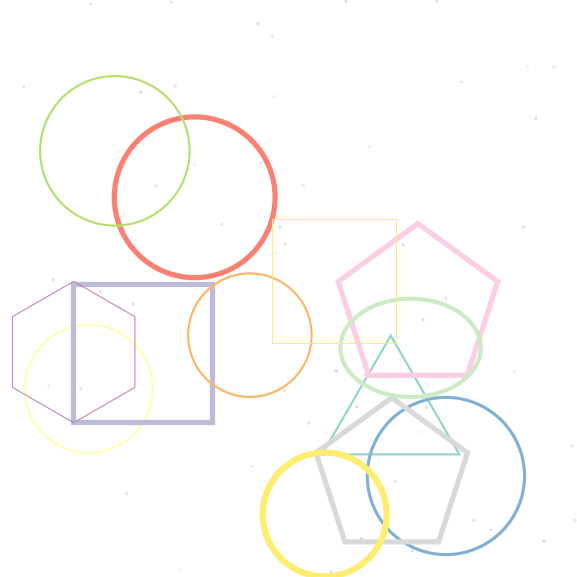[{"shape": "triangle", "thickness": 1, "radius": 0.69, "center": [0.677, 0.281]}, {"shape": "circle", "thickness": 1, "radius": 0.55, "center": [0.154, 0.326]}, {"shape": "square", "thickness": 2.5, "radius": 0.6, "center": [0.247, 0.388]}, {"shape": "circle", "thickness": 2.5, "radius": 0.7, "center": [0.337, 0.658]}, {"shape": "circle", "thickness": 1.5, "radius": 0.68, "center": [0.772, 0.175]}, {"shape": "circle", "thickness": 1, "radius": 0.53, "center": [0.433, 0.419]}, {"shape": "circle", "thickness": 1, "radius": 0.65, "center": [0.199, 0.738]}, {"shape": "pentagon", "thickness": 2.5, "radius": 0.73, "center": [0.724, 0.467]}, {"shape": "pentagon", "thickness": 2.5, "radius": 0.69, "center": [0.678, 0.172]}, {"shape": "hexagon", "thickness": 0.5, "radius": 0.61, "center": [0.128, 0.39]}, {"shape": "oval", "thickness": 2, "radius": 0.61, "center": [0.711, 0.397]}, {"shape": "square", "thickness": 0.5, "radius": 0.54, "center": [0.579, 0.513]}, {"shape": "circle", "thickness": 3, "radius": 0.54, "center": [0.562, 0.108]}]